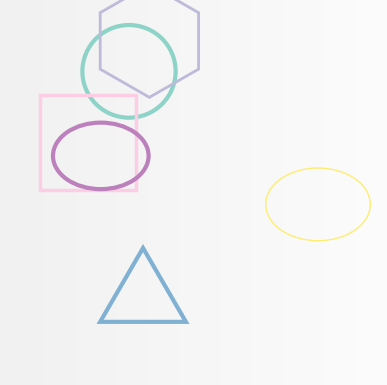[{"shape": "circle", "thickness": 3, "radius": 0.6, "center": [0.333, 0.815]}, {"shape": "hexagon", "thickness": 2, "radius": 0.73, "center": [0.385, 0.894]}, {"shape": "triangle", "thickness": 3, "radius": 0.64, "center": [0.369, 0.228]}, {"shape": "square", "thickness": 2.5, "radius": 0.62, "center": [0.227, 0.63]}, {"shape": "oval", "thickness": 3, "radius": 0.62, "center": [0.26, 0.595]}, {"shape": "oval", "thickness": 1, "radius": 0.67, "center": [0.821, 0.469]}]